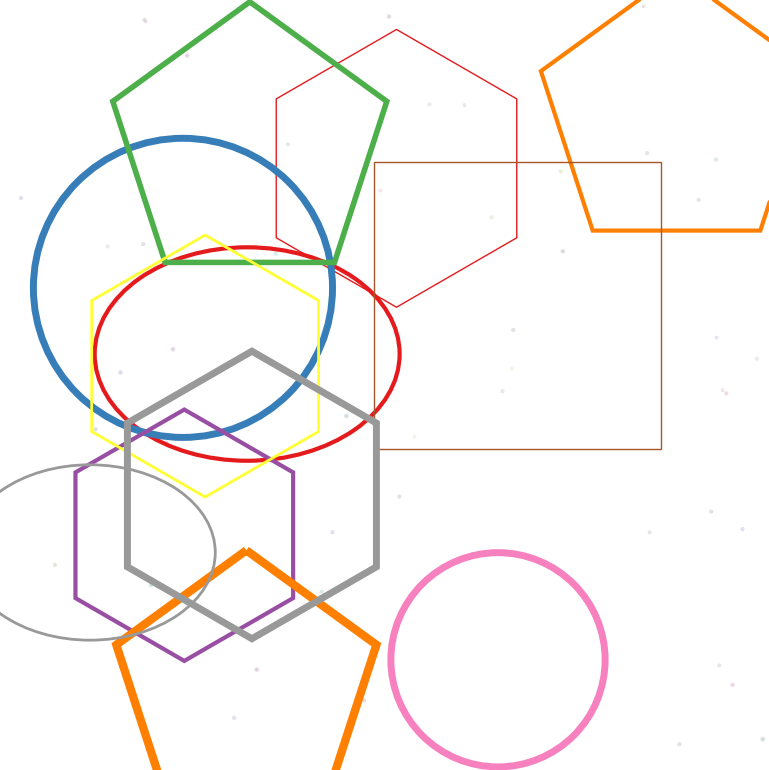[{"shape": "oval", "thickness": 1.5, "radius": 0.99, "center": [0.321, 0.54]}, {"shape": "hexagon", "thickness": 0.5, "radius": 0.9, "center": [0.515, 0.781]}, {"shape": "circle", "thickness": 2.5, "radius": 0.97, "center": [0.238, 0.626]}, {"shape": "pentagon", "thickness": 2, "radius": 0.94, "center": [0.324, 0.811]}, {"shape": "hexagon", "thickness": 1.5, "radius": 0.82, "center": [0.239, 0.305]}, {"shape": "pentagon", "thickness": 3, "radius": 0.89, "center": [0.32, 0.108]}, {"shape": "pentagon", "thickness": 1.5, "radius": 0.93, "center": [0.879, 0.85]}, {"shape": "hexagon", "thickness": 1, "radius": 0.85, "center": [0.266, 0.525]}, {"shape": "square", "thickness": 0.5, "radius": 0.93, "center": [0.672, 0.603]}, {"shape": "circle", "thickness": 2.5, "radius": 0.7, "center": [0.647, 0.143]}, {"shape": "oval", "thickness": 1, "radius": 0.81, "center": [0.117, 0.282]}, {"shape": "hexagon", "thickness": 2.5, "radius": 0.93, "center": [0.327, 0.357]}]